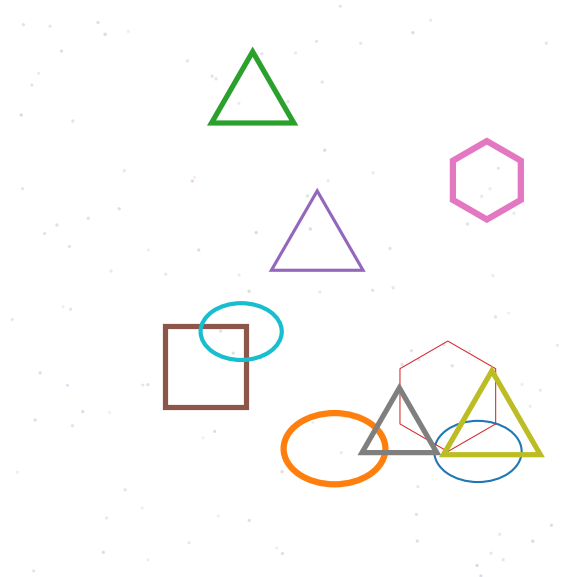[{"shape": "oval", "thickness": 1, "radius": 0.38, "center": [0.828, 0.217]}, {"shape": "oval", "thickness": 3, "radius": 0.44, "center": [0.579, 0.222]}, {"shape": "triangle", "thickness": 2.5, "radius": 0.41, "center": [0.438, 0.827]}, {"shape": "hexagon", "thickness": 0.5, "radius": 0.48, "center": [0.775, 0.313]}, {"shape": "triangle", "thickness": 1.5, "radius": 0.46, "center": [0.549, 0.577]}, {"shape": "square", "thickness": 2.5, "radius": 0.35, "center": [0.356, 0.365]}, {"shape": "hexagon", "thickness": 3, "radius": 0.34, "center": [0.843, 0.687]}, {"shape": "triangle", "thickness": 2.5, "radius": 0.37, "center": [0.692, 0.253]}, {"shape": "triangle", "thickness": 2.5, "radius": 0.48, "center": [0.852, 0.26]}, {"shape": "oval", "thickness": 2, "radius": 0.35, "center": [0.418, 0.425]}]